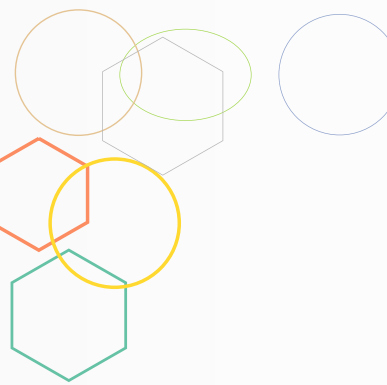[{"shape": "hexagon", "thickness": 2, "radius": 0.85, "center": [0.178, 0.181]}, {"shape": "hexagon", "thickness": 2.5, "radius": 0.73, "center": [0.1, 0.495]}, {"shape": "circle", "thickness": 0.5, "radius": 0.78, "center": [0.876, 0.806]}, {"shape": "oval", "thickness": 0.5, "radius": 0.85, "center": [0.479, 0.806]}, {"shape": "circle", "thickness": 2.5, "radius": 0.83, "center": [0.296, 0.42]}, {"shape": "circle", "thickness": 1, "radius": 0.81, "center": [0.203, 0.811]}, {"shape": "hexagon", "thickness": 0.5, "radius": 0.9, "center": [0.42, 0.724]}]